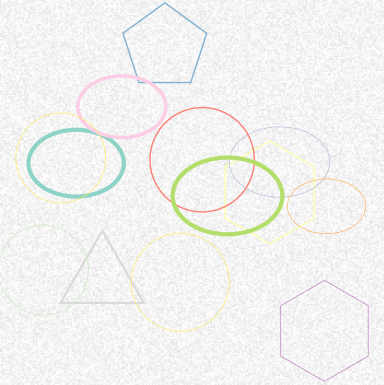[{"shape": "oval", "thickness": 3, "radius": 0.62, "center": [0.198, 0.576]}, {"shape": "hexagon", "thickness": 1, "radius": 0.67, "center": [0.701, 0.5]}, {"shape": "oval", "thickness": 0.5, "radius": 0.65, "center": [0.726, 0.579]}, {"shape": "circle", "thickness": 1, "radius": 0.68, "center": [0.525, 0.585]}, {"shape": "pentagon", "thickness": 1, "radius": 0.57, "center": [0.428, 0.878]}, {"shape": "oval", "thickness": 0.5, "radius": 0.51, "center": [0.848, 0.464]}, {"shape": "oval", "thickness": 3, "radius": 0.71, "center": [0.591, 0.491]}, {"shape": "oval", "thickness": 2.5, "radius": 0.57, "center": [0.317, 0.723]}, {"shape": "triangle", "thickness": 1.5, "radius": 0.62, "center": [0.266, 0.276]}, {"shape": "hexagon", "thickness": 0.5, "radius": 0.66, "center": [0.843, 0.141]}, {"shape": "circle", "thickness": 0.5, "radius": 0.58, "center": [0.113, 0.299]}, {"shape": "circle", "thickness": 0.5, "radius": 0.58, "center": [0.158, 0.59]}, {"shape": "circle", "thickness": 0.5, "radius": 0.64, "center": [0.468, 0.267]}]